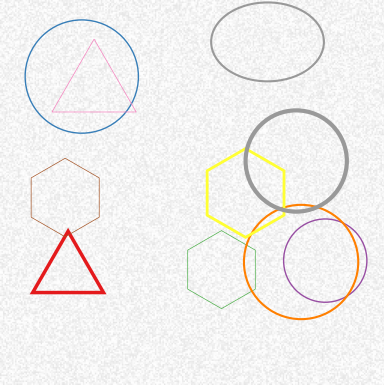[{"shape": "triangle", "thickness": 2.5, "radius": 0.53, "center": [0.177, 0.293]}, {"shape": "circle", "thickness": 1, "radius": 0.74, "center": [0.212, 0.801]}, {"shape": "hexagon", "thickness": 0.5, "radius": 0.51, "center": [0.575, 0.3]}, {"shape": "circle", "thickness": 1, "radius": 0.54, "center": [0.845, 0.323]}, {"shape": "circle", "thickness": 1.5, "radius": 0.74, "center": [0.782, 0.319]}, {"shape": "hexagon", "thickness": 2, "radius": 0.58, "center": [0.638, 0.499]}, {"shape": "hexagon", "thickness": 0.5, "radius": 0.51, "center": [0.169, 0.487]}, {"shape": "triangle", "thickness": 0.5, "radius": 0.63, "center": [0.244, 0.772]}, {"shape": "circle", "thickness": 3, "radius": 0.66, "center": [0.769, 0.582]}, {"shape": "oval", "thickness": 1.5, "radius": 0.73, "center": [0.695, 0.891]}]